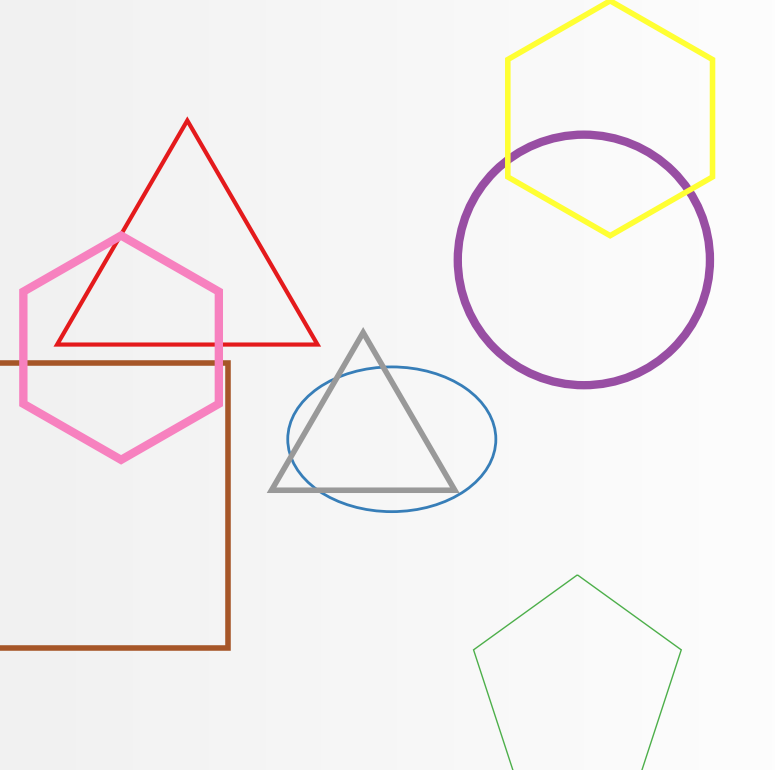[{"shape": "triangle", "thickness": 1.5, "radius": 0.97, "center": [0.242, 0.65]}, {"shape": "oval", "thickness": 1, "radius": 0.67, "center": [0.506, 0.43]}, {"shape": "pentagon", "thickness": 0.5, "radius": 0.7, "center": [0.745, 0.113]}, {"shape": "circle", "thickness": 3, "radius": 0.81, "center": [0.753, 0.662]}, {"shape": "hexagon", "thickness": 2, "radius": 0.76, "center": [0.787, 0.846]}, {"shape": "square", "thickness": 2, "radius": 0.92, "center": [0.109, 0.343]}, {"shape": "hexagon", "thickness": 3, "radius": 0.73, "center": [0.156, 0.548]}, {"shape": "triangle", "thickness": 2, "radius": 0.68, "center": [0.469, 0.432]}]